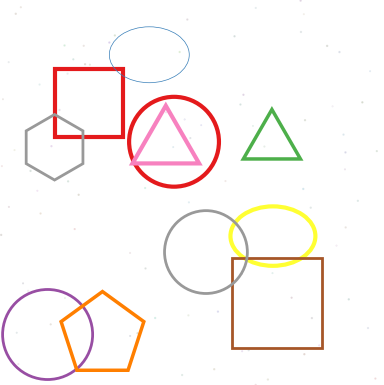[{"shape": "circle", "thickness": 3, "radius": 0.58, "center": [0.452, 0.632]}, {"shape": "square", "thickness": 3, "radius": 0.44, "center": [0.231, 0.732]}, {"shape": "oval", "thickness": 0.5, "radius": 0.52, "center": [0.388, 0.858]}, {"shape": "triangle", "thickness": 2.5, "radius": 0.43, "center": [0.706, 0.63]}, {"shape": "circle", "thickness": 2, "radius": 0.58, "center": [0.124, 0.131]}, {"shape": "pentagon", "thickness": 2.5, "radius": 0.56, "center": [0.266, 0.13]}, {"shape": "oval", "thickness": 3, "radius": 0.55, "center": [0.709, 0.387]}, {"shape": "square", "thickness": 2, "radius": 0.59, "center": [0.72, 0.213]}, {"shape": "triangle", "thickness": 3, "radius": 0.5, "center": [0.431, 0.625]}, {"shape": "hexagon", "thickness": 2, "radius": 0.43, "center": [0.142, 0.618]}, {"shape": "circle", "thickness": 2, "radius": 0.54, "center": [0.535, 0.345]}]